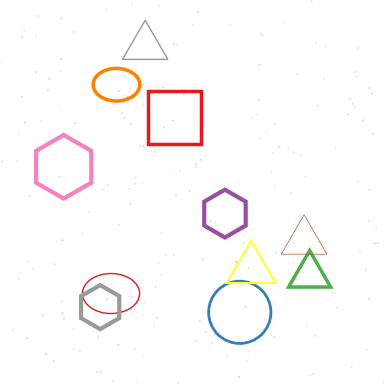[{"shape": "square", "thickness": 2.5, "radius": 0.34, "center": [0.453, 0.694]}, {"shape": "oval", "thickness": 1, "radius": 0.37, "center": [0.288, 0.238]}, {"shape": "circle", "thickness": 2, "radius": 0.4, "center": [0.623, 0.189]}, {"shape": "triangle", "thickness": 2.5, "radius": 0.32, "center": [0.804, 0.286]}, {"shape": "hexagon", "thickness": 3, "radius": 0.31, "center": [0.584, 0.445]}, {"shape": "oval", "thickness": 2.5, "radius": 0.3, "center": [0.302, 0.78]}, {"shape": "triangle", "thickness": 1.5, "radius": 0.37, "center": [0.652, 0.302]}, {"shape": "triangle", "thickness": 0.5, "radius": 0.34, "center": [0.79, 0.374]}, {"shape": "hexagon", "thickness": 3, "radius": 0.41, "center": [0.165, 0.567]}, {"shape": "triangle", "thickness": 1, "radius": 0.34, "center": [0.377, 0.88]}, {"shape": "hexagon", "thickness": 3, "radius": 0.29, "center": [0.26, 0.202]}]